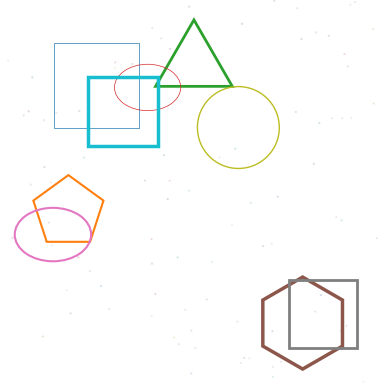[{"shape": "square", "thickness": 0.5, "radius": 0.55, "center": [0.251, 0.777]}, {"shape": "pentagon", "thickness": 1.5, "radius": 0.48, "center": [0.178, 0.449]}, {"shape": "triangle", "thickness": 2, "radius": 0.58, "center": [0.504, 0.833]}, {"shape": "oval", "thickness": 0.5, "radius": 0.43, "center": [0.383, 0.773]}, {"shape": "hexagon", "thickness": 2.5, "radius": 0.6, "center": [0.786, 0.161]}, {"shape": "oval", "thickness": 1.5, "radius": 0.5, "center": [0.137, 0.391]}, {"shape": "square", "thickness": 2, "radius": 0.44, "center": [0.839, 0.186]}, {"shape": "circle", "thickness": 1, "radius": 0.53, "center": [0.619, 0.669]}, {"shape": "square", "thickness": 2.5, "radius": 0.45, "center": [0.319, 0.71]}]